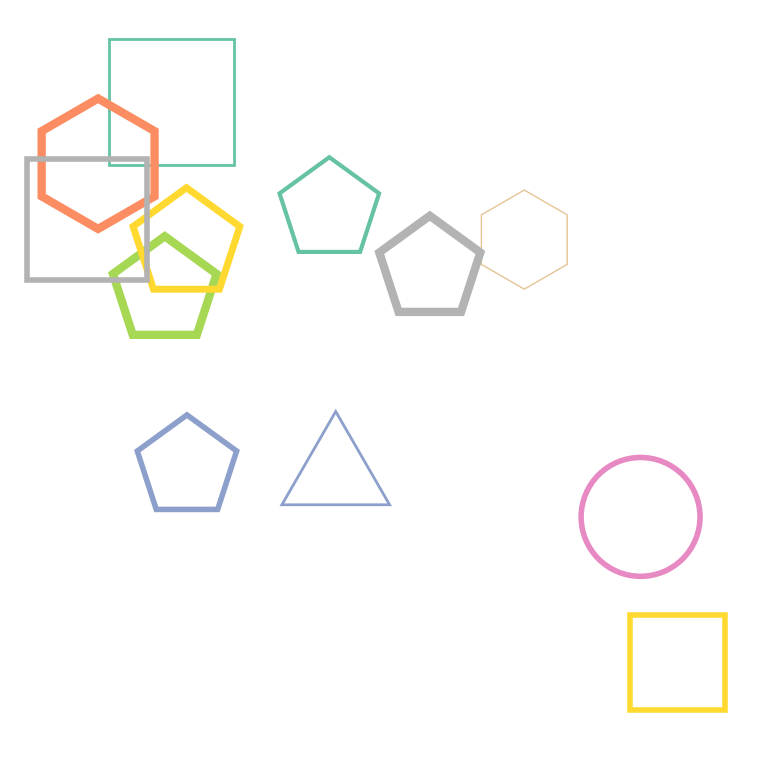[{"shape": "square", "thickness": 1, "radius": 0.41, "center": [0.223, 0.867]}, {"shape": "pentagon", "thickness": 1.5, "radius": 0.34, "center": [0.428, 0.728]}, {"shape": "hexagon", "thickness": 3, "radius": 0.42, "center": [0.127, 0.787]}, {"shape": "triangle", "thickness": 1, "radius": 0.4, "center": [0.436, 0.385]}, {"shape": "pentagon", "thickness": 2, "radius": 0.34, "center": [0.243, 0.393]}, {"shape": "circle", "thickness": 2, "radius": 0.39, "center": [0.832, 0.329]}, {"shape": "pentagon", "thickness": 3, "radius": 0.35, "center": [0.214, 0.622]}, {"shape": "pentagon", "thickness": 2.5, "radius": 0.36, "center": [0.242, 0.683]}, {"shape": "square", "thickness": 2, "radius": 0.31, "center": [0.88, 0.139]}, {"shape": "hexagon", "thickness": 0.5, "radius": 0.32, "center": [0.681, 0.689]}, {"shape": "pentagon", "thickness": 3, "radius": 0.35, "center": [0.558, 0.651]}, {"shape": "square", "thickness": 2, "radius": 0.39, "center": [0.113, 0.715]}]